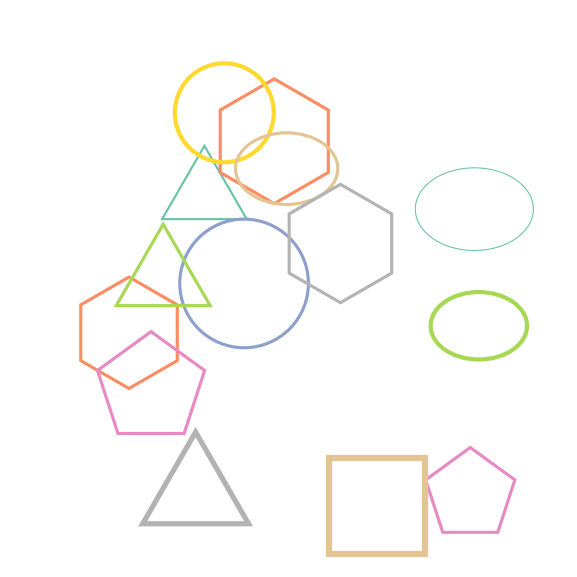[{"shape": "oval", "thickness": 0.5, "radius": 0.51, "center": [0.821, 0.637]}, {"shape": "triangle", "thickness": 1, "radius": 0.42, "center": [0.354, 0.662]}, {"shape": "hexagon", "thickness": 1.5, "radius": 0.48, "center": [0.223, 0.423]}, {"shape": "hexagon", "thickness": 1.5, "radius": 0.54, "center": [0.475, 0.755]}, {"shape": "circle", "thickness": 1.5, "radius": 0.56, "center": [0.423, 0.508]}, {"shape": "pentagon", "thickness": 1.5, "radius": 0.41, "center": [0.814, 0.143]}, {"shape": "pentagon", "thickness": 1.5, "radius": 0.49, "center": [0.262, 0.327]}, {"shape": "triangle", "thickness": 1.5, "radius": 0.47, "center": [0.283, 0.517]}, {"shape": "oval", "thickness": 2, "radius": 0.42, "center": [0.829, 0.435]}, {"shape": "circle", "thickness": 2, "radius": 0.43, "center": [0.388, 0.804]}, {"shape": "oval", "thickness": 1.5, "radius": 0.44, "center": [0.496, 0.707]}, {"shape": "square", "thickness": 3, "radius": 0.42, "center": [0.653, 0.123]}, {"shape": "hexagon", "thickness": 1.5, "radius": 0.51, "center": [0.59, 0.577]}, {"shape": "triangle", "thickness": 2.5, "radius": 0.53, "center": [0.339, 0.145]}]